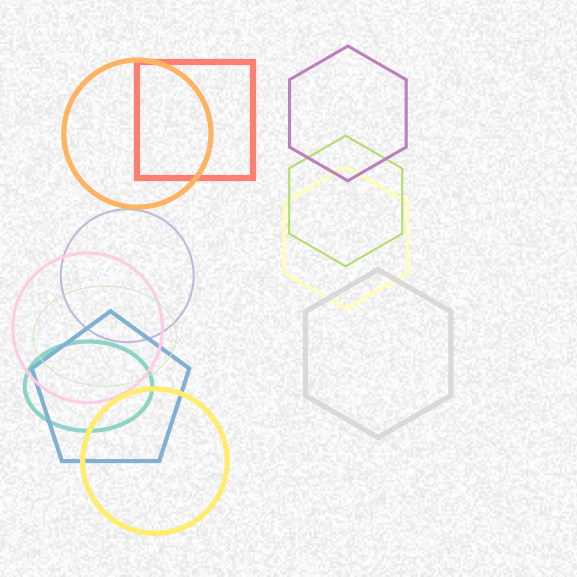[{"shape": "oval", "thickness": 2, "radius": 0.55, "center": [0.153, 0.33]}, {"shape": "hexagon", "thickness": 1.5, "radius": 0.61, "center": [0.599, 0.587]}, {"shape": "circle", "thickness": 1, "radius": 0.58, "center": [0.22, 0.522]}, {"shape": "square", "thickness": 3, "radius": 0.5, "center": [0.337, 0.791]}, {"shape": "pentagon", "thickness": 2, "radius": 0.72, "center": [0.191, 0.317]}, {"shape": "circle", "thickness": 2.5, "radius": 0.64, "center": [0.238, 0.768]}, {"shape": "hexagon", "thickness": 1, "radius": 0.57, "center": [0.599, 0.651]}, {"shape": "circle", "thickness": 1.5, "radius": 0.65, "center": [0.152, 0.432]}, {"shape": "hexagon", "thickness": 2.5, "radius": 0.73, "center": [0.655, 0.387]}, {"shape": "hexagon", "thickness": 1.5, "radius": 0.58, "center": [0.602, 0.803]}, {"shape": "oval", "thickness": 0.5, "radius": 0.62, "center": [0.181, 0.417]}, {"shape": "circle", "thickness": 2.5, "radius": 0.63, "center": [0.268, 0.201]}]